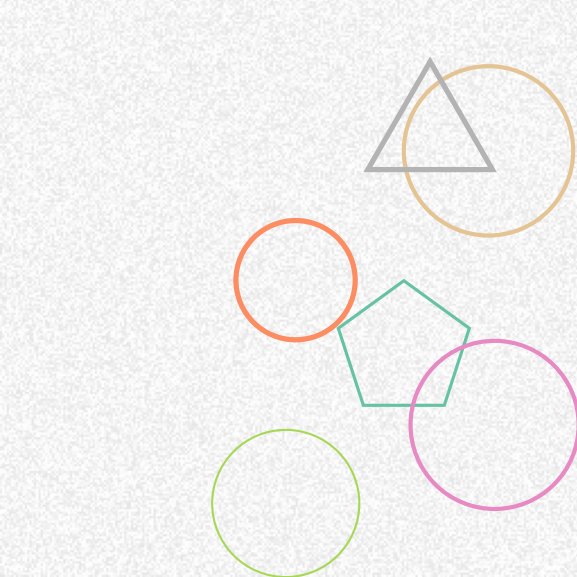[{"shape": "pentagon", "thickness": 1.5, "radius": 0.6, "center": [0.699, 0.394]}, {"shape": "circle", "thickness": 2.5, "radius": 0.52, "center": [0.512, 0.514]}, {"shape": "circle", "thickness": 2, "radius": 0.73, "center": [0.856, 0.263]}, {"shape": "circle", "thickness": 1, "radius": 0.64, "center": [0.495, 0.127]}, {"shape": "circle", "thickness": 2, "radius": 0.73, "center": [0.846, 0.738]}, {"shape": "triangle", "thickness": 2.5, "radius": 0.62, "center": [0.745, 0.768]}]